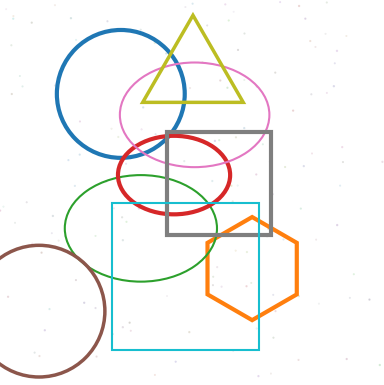[{"shape": "circle", "thickness": 3, "radius": 0.83, "center": [0.314, 0.756]}, {"shape": "hexagon", "thickness": 3, "radius": 0.67, "center": [0.655, 0.302]}, {"shape": "oval", "thickness": 1.5, "radius": 0.99, "center": [0.366, 0.407]}, {"shape": "oval", "thickness": 3, "radius": 0.73, "center": [0.452, 0.545]}, {"shape": "circle", "thickness": 2.5, "radius": 0.86, "center": [0.101, 0.192]}, {"shape": "oval", "thickness": 1.5, "radius": 0.97, "center": [0.506, 0.702]}, {"shape": "square", "thickness": 3, "radius": 0.68, "center": [0.57, 0.523]}, {"shape": "triangle", "thickness": 2.5, "radius": 0.75, "center": [0.501, 0.81]}, {"shape": "square", "thickness": 1.5, "radius": 0.96, "center": [0.482, 0.281]}]